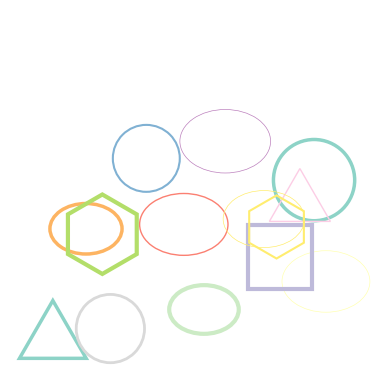[{"shape": "circle", "thickness": 2.5, "radius": 0.53, "center": [0.816, 0.532]}, {"shape": "triangle", "thickness": 2.5, "radius": 0.5, "center": [0.137, 0.119]}, {"shape": "oval", "thickness": 0.5, "radius": 0.57, "center": [0.847, 0.269]}, {"shape": "square", "thickness": 3, "radius": 0.42, "center": [0.726, 0.333]}, {"shape": "oval", "thickness": 1, "radius": 0.57, "center": [0.477, 0.417]}, {"shape": "circle", "thickness": 1.5, "radius": 0.43, "center": [0.38, 0.589]}, {"shape": "oval", "thickness": 2.5, "radius": 0.47, "center": [0.223, 0.406]}, {"shape": "hexagon", "thickness": 3, "radius": 0.52, "center": [0.266, 0.392]}, {"shape": "triangle", "thickness": 1, "radius": 0.46, "center": [0.779, 0.471]}, {"shape": "circle", "thickness": 2, "radius": 0.44, "center": [0.287, 0.147]}, {"shape": "oval", "thickness": 0.5, "radius": 0.59, "center": [0.585, 0.633]}, {"shape": "oval", "thickness": 3, "radius": 0.45, "center": [0.53, 0.196]}, {"shape": "oval", "thickness": 0.5, "radius": 0.53, "center": [0.685, 0.431]}, {"shape": "hexagon", "thickness": 1.5, "radius": 0.41, "center": [0.718, 0.411]}]